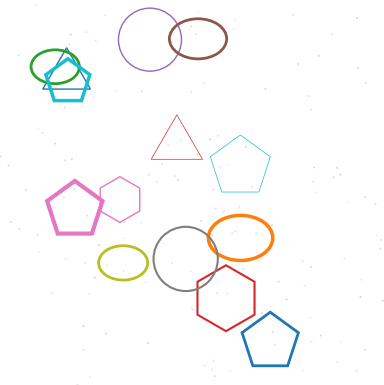[{"shape": "triangle", "thickness": 1, "radius": 0.36, "center": [0.173, 0.804]}, {"shape": "pentagon", "thickness": 2, "radius": 0.38, "center": [0.702, 0.112]}, {"shape": "oval", "thickness": 2.5, "radius": 0.42, "center": [0.625, 0.382]}, {"shape": "oval", "thickness": 2, "radius": 0.31, "center": [0.143, 0.827]}, {"shape": "hexagon", "thickness": 1.5, "radius": 0.43, "center": [0.587, 0.225]}, {"shape": "triangle", "thickness": 0.5, "radius": 0.39, "center": [0.459, 0.625]}, {"shape": "circle", "thickness": 1, "radius": 0.41, "center": [0.39, 0.897]}, {"shape": "oval", "thickness": 2, "radius": 0.37, "center": [0.514, 0.899]}, {"shape": "hexagon", "thickness": 1, "radius": 0.3, "center": [0.312, 0.482]}, {"shape": "pentagon", "thickness": 3, "radius": 0.38, "center": [0.194, 0.454]}, {"shape": "circle", "thickness": 1.5, "radius": 0.42, "center": [0.482, 0.327]}, {"shape": "oval", "thickness": 2, "radius": 0.32, "center": [0.32, 0.317]}, {"shape": "pentagon", "thickness": 0.5, "radius": 0.41, "center": [0.624, 0.567]}, {"shape": "pentagon", "thickness": 2.5, "radius": 0.3, "center": [0.176, 0.787]}]